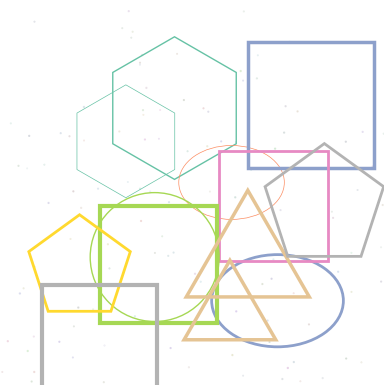[{"shape": "hexagon", "thickness": 0.5, "radius": 0.73, "center": [0.327, 0.633]}, {"shape": "hexagon", "thickness": 1, "radius": 0.93, "center": [0.453, 0.719]}, {"shape": "oval", "thickness": 0.5, "radius": 0.69, "center": [0.601, 0.526]}, {"shape": "square", "thickness": 2.5, "radius": 0.82, "center": [0.807, 0.728]}, {"shape": "oval", "thickness": 2, "radius": 0.86, "center": [0.721, 0.219]}, {"shape": "square", "thickness": 2, "radius": 0.71, "center": [0.71, 0.464]}, {"shape": "circle", "thickness": 1, "radius": 0.84, "center": [0.402, 0.332]}, {"shape": "square", "thickness": 3, "radius": 0.76, "center": [0.412, 0.312]}, {"shape": "pentagon", "thickness": 2, "radius": 0.69, "center": [0.207, 0.304]}, {"shape": "triangle", "thickness": 2.5, "radius": 0.92, "center": [0.644, 0.321]}, {"shape": "triangle", "thickness": 2.5, "radius": 0.69, "center": [0.597, 0.186]}, {"shape": "square", "thickness": 3, "radius": 0.75, "center": [0.259, 0.111]}, {"shape": "pentagon", "thickness": 2, "radius": 0.81, "center": [0.842, 0.465]}]